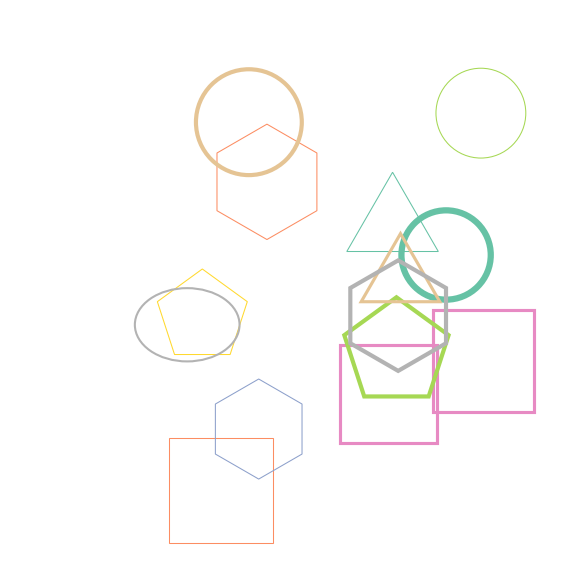[{"shape": "circle", "thickness": 3, "radius": 0.39, "center": [0.772, 0.558]}, {"shape": "triangle", "thickness": 0.5, "radius": 0.46, "center": [0.68, 0.609]}, {"shape": "hexagon", "thickness": 0.5, "radius": 0.5, "center": [0.462, 0.684]}, {"shape": "square", "thickness": 0.5, "radius": 0.45, "center": [0.382, 0.15]}, {"shape": "hexagon", "thickness": 0.5, "radius": 0.43, "center": [0.448, 0.256]}, {"shape": "square", "thickness": 1.5, "radius": 0.42, "center": [0.672, 0.317]}, {"shape": "square", "thickness": 1.5, "radius": 0.44, "center": [0.837, 0.374]}, {"shape": "pentagon", "thickness": 2, "radius": 0.47, "center": [0.686, 0.389]}, {"shape": "circle", "thickness": 0.5, "radius": 0.39, "center": [0.833, 0.803]}, {"shape": "pentagon", "thickness": 0.5, "radius": 0.41, "center": [0.35, 0.451]}, {"shape": "triangle", "thickness": 1.5, "radius": 0.39, "center": [0.694, 0.516]}, {"shape": "circle", "thickness": 2, "radius": 0.46, "center": [0.431, 0.788]}, {"shape": "oval", "thickness": 1, "radius": 0.45, "center": [0.324, 0.437]}, {"shape": "hexagon", "thickness": 2, "radius": 0.48, "center": [0.689, 0.453]}]